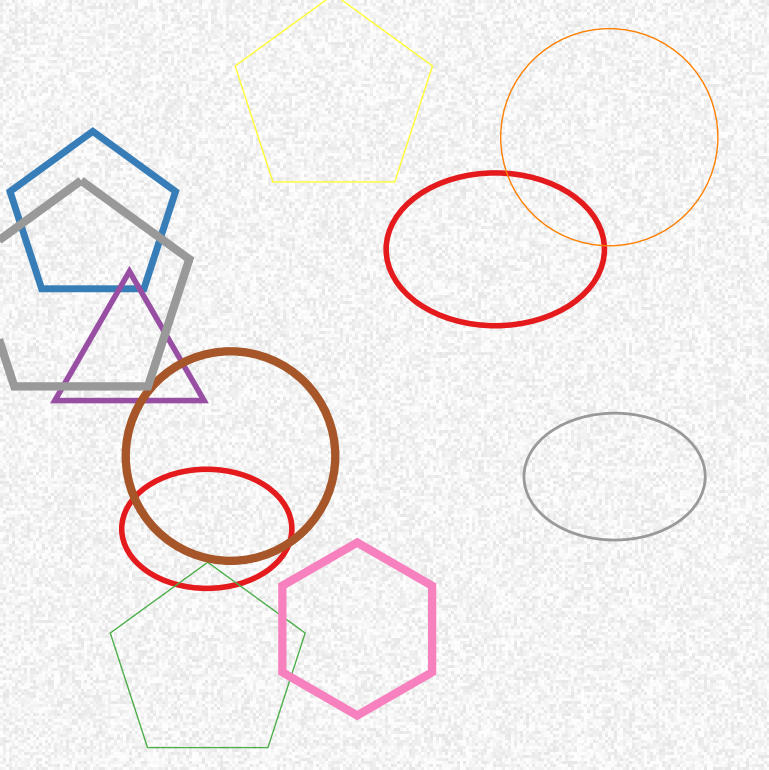[{"shape": "oval", "thickness": 2, "radius": 0.71, "center": [0.643, 0.676]}, {"shape": "oval", "thickness": 2, "radius": 0.55, "center": [0.269, 0.313]}, {"shape": "pentagon", "thickness": 2.5, "radius": 0.57, "center": [0.121, 0.716]}, {"shape": "pentagon", "thickness": 0.5, "radius": 0.67, "center": [0.27, 0.137]}, {"shape": "triangle", "thickness": 2, "radius": 0.56, "center": [0.168, 0.536]}, {"shape": "circle", "thickness": 0.5, "radius": 0.71, "center": [0.791, 0.822]}, {"shape": "pentagon", "thickness": 0.5, "radius": 0.67, "center": [0.434, 0.873]}, {"shape": "circle", "thickness": 3, "radius": 0.68, "center": [0.299, 0.408]}, {"shape": "hexagon", "thickness": 3, "radius": 0.56, "center": [0.464, 0.183]}, {"shape": "oval", "thickness": 1, "radius": 0.59, "center": [0.798, 0.381]}, {"shape": "pentagon", "thickness": 3, "radius": 0.74, "center": [0.105, 0.618]}]